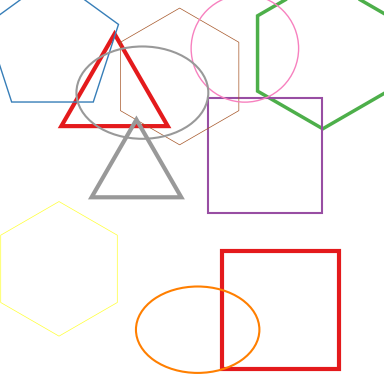[{"shape": "triangle", "thickness": 3, "radius": 0.8, "center": [0.298, 0.752]}, {"shape": "square", "thickness": 3, "radius": 0.76, "center": [0.729, 0.194]}, {"shape": "pentagon", "thickness": 1, "radius": 0.9, "center": [0.136, 0.881]}, {"shape": "hexagon", "thickness": 2.5, "radius": 0.98, "center": [0.838, 0.861]}, {"shape": "square", "thickness": 1.5, "radius": 0.74, "center": [0.689, 0.596]}, {"shape": "oval", "thickness": 1.5, "radius": 0.8, "center": [0.513, 0.144]}, {"shape": "hexagon", "thickness": 0.5, "radius": 0.87, "center": [0.153, 0.302]}, {"shape": "hexagon", "thickness": 0.5, "radius": 0.89, "center": [0.467, 0.801]}, {"shape": "circle", "thickness": 1, "radius": 0.7, "center": [0.636, 0.874]}, {"shape": "oval", "thickness": 1.5, "radius": 0.86, "center": [0.37, 0.759]}, {"shape": "triangle", "thickness": 3, "radius": 0.67, "center": [0.354, 0.555]}]